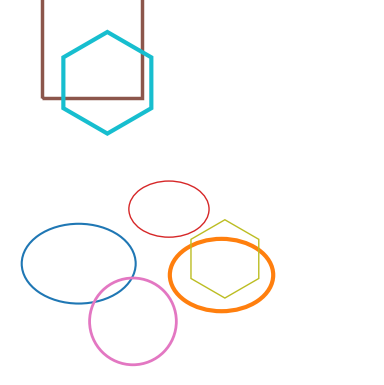[{"shape": "oval", "thickness": 1.5, "radius": 0.74, "center": [0.204, 0.315]}, {"shape": "oval", "thickness": 3, "radius": 0.67, "center": [0.575, 0.286]}, {"shape": "oval", "thickness": 1, "radius": 0.52, "center": [0.439, 0.457]}, {"shape": "square", "thickness": 2.5, "radius": 0.65, "center": [0.239, 0.876]}, {"shape": "circle", "thickness": 2, "radius": 0.56, "center": [0.345, 0.165]}, {"shape": "hexagon", "thickness": 1, "radius": 0.51, "center": [0.584, 0.328]}, {"shape": "hexagon", "thickness": 3, "radius": 0.66, "center": [0.279, 0.785]}]